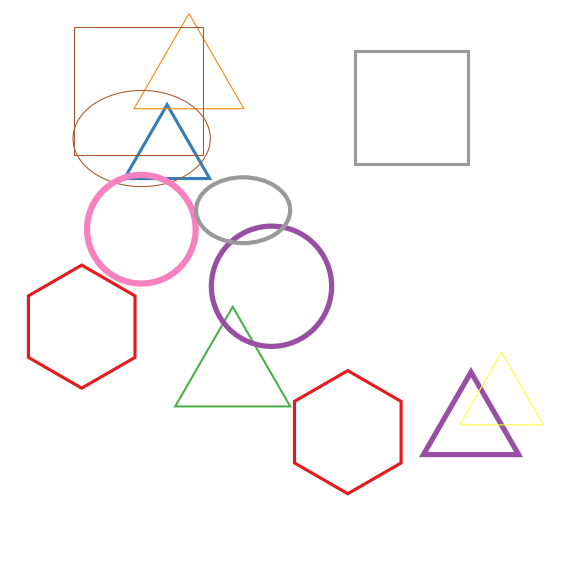[{"shape": "hexagon", "thickness": 1.5, "radius": 0.53, "center": [0.602, 0.251]}, {"shape": "hexagon", "thickness": 1.5, "radius": 0.53, "center": [0.141, 0.434]}, {"shape": "triangle", "thickness": 1.5, "radius": 0.43, "center": [0.289, 0.733]}, {"shape": "triangle", "thickness": 1, "radius": 0.58, "center": [0.403, 0.353]}, {"shape": "triangle", "thickness": 2.5, "radius": 0.48, "center": [0.816, 0.26]}, {"shape": "circle", "thickness": 2.5, "radius": 0.52, "center": [0.47, 0.503]}, {"shape": "triangle", "thickness": 0.5, "radius": 0.55, "center": [0.327, 0.866]}, {"shape": "triangle", "thickness": 0.5, "radius": 0.42, "center": [0.868, 0.305]}, {"shape": "square", "thickness": 0.5, "radius": 0.56, "center": [0.239, 0.842]}, {"shape": "oval", "thickness": 0.5, "radius": 0.59, "center": [0.245, 0.759]}, {"shape": "circle", "thickness": 3, "radius": 0.47, "center": [0.245, 0.602]}, {"shape": "square", "thickness": 1.5, "radius": 0.49, "center": [0.713, 0.813]}, {"shape": "oval", "thickness": 2, "radius": 0.41, "center": [0.421, 0.635]}]